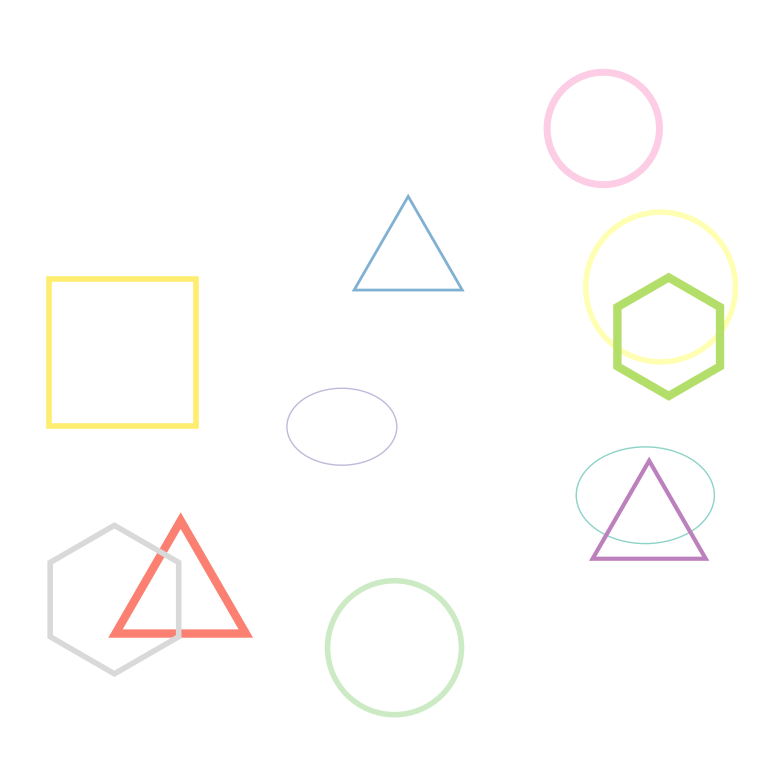[{"shape": "oval", "thickness": 0.5, "radius": 0.45, "center": [0.838, 0.357]}, {"shape": "circle", "thickness": 2, "radius": 0.49, "center": [0.858, 0.627]}, {"shape": "oval", "thickness": 0.5, "radius": 0.36, "center": [0.444, 0.446]}, {"shape": "triangle", "thickness": 3, "radius": 0.49, "center": [0.235, 0.226]}, {"shape": "triangle", "thickness": 1, "radius": 0.41, "center": [0.53, 0.664]}, {"shape": "hexagon", "thickness": 3, "radius": 0.38, "center": [0.868, 0.563]}, {"shape": "circle", "thickness": 2.5, "radius": 0.36, "center": [0.783, 0.833]}, {"shape": "hexagon", "thickness": 2, "radius": 0.48, "center": [0.149, 0.221]}, {"shape": "triangle", "thickness": 1.5, "radius": 0.42, "center": [0.843, 0.317]}, {"shape": "circle", "thickness": 2, "radius": 0.43, "center": [0.512, 0.159]}, {"shape": "square", "thickness": 2, "radius": 0.48, "center": [0.159, 0.542]}]